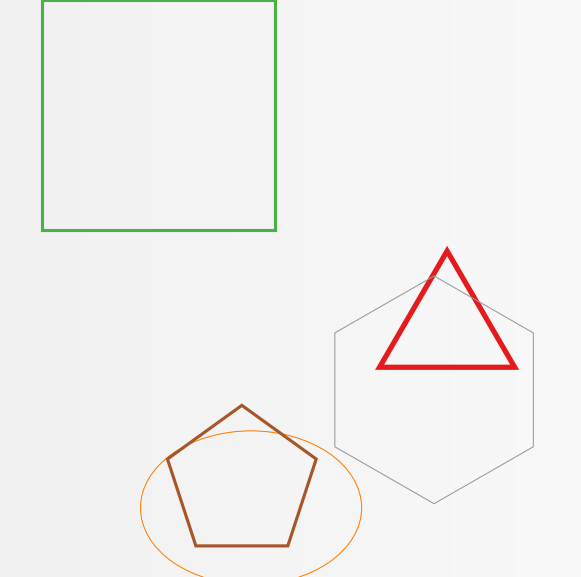[{"shape": "triangle", "thickness": 2.5, "radius": 0.67, "center": [0.769, 0.43]}, {"shape": "square", "thickness": 1.5, "radius": 1.0, "center": [0.272, 0.8]}, {"shape": "oval", "thickness": 0.5, "radius": 0.95, "center": [0.432, 0.12]}, {"shape": "pentagon", "thickness": 1.5, "radius": 0.67, "center": [0.416, 0.163]}, {"shape": "hexagon", "thickness": 0.5, "radius": 0.99, "center": [0.747, 0.324]}]